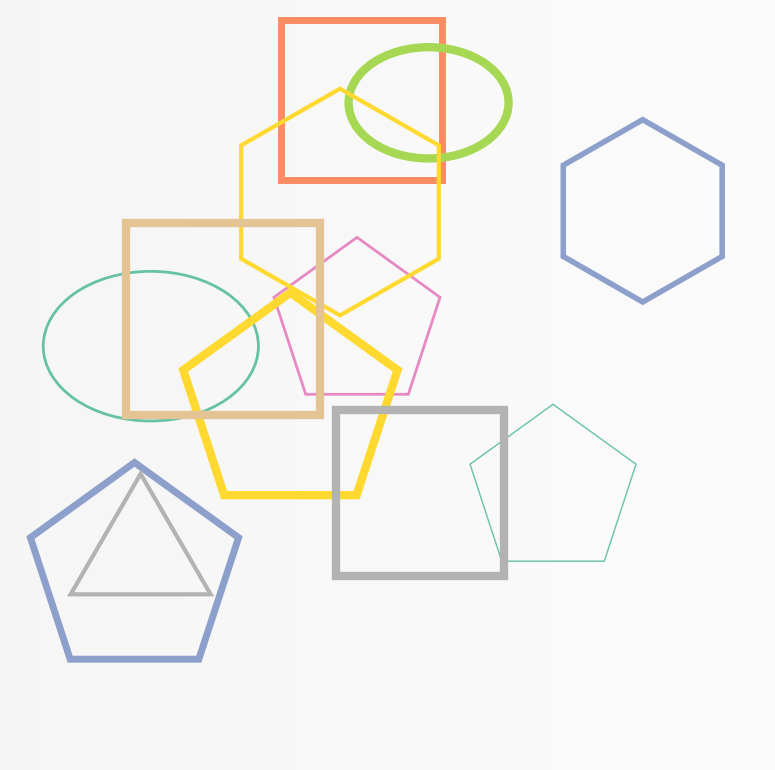[{"shape": "oval", "thickness": 1, "radius": 0.69, "center": [0.195, 0.55]}, {"shape": "pentagon", "thickness": 0.5, "radius": 0.56, "center": [0.714, 0.362]}, {"shape": "square", "thickness": 2.5, "radius": 0.52, "center": [0.466, 0.871]}, {"shape": "hexagon", "thickness": 2, "radius": 0.59, "center": [0.829, 0.726]}, {"shape": "pentagon", "thickness": 2.5, "radius": 0.71, "center": [0.174, 0.258]}, {"shape": "pentagon", "thickness": 1, "radius": 0.56, "center": [0.461, 0.579]}, {"shape": "oval", "thickness": 3, "radius": 0.52, "center": [0.553, 0.866]}, {"shape": "pentagon", "thickness": 3, "radius": 0.73, "center": [0.375, 0.475]}, {"shape": "hexagon", "thickness": 1.5, "radius": 0.74, "center": [0.439, 0.738]}, {"shape": "square", "thickness": 3, "radius": 0.62, "center": [0.288, 0.585]}, {"shape": "triangle", "thickness": 1.5, "radius": 0.52, "center": [0.181, 0.28]}, {"shape": "square", "thickness": 3, "radius": 0.54, "center": [0.542, 0.359]}]